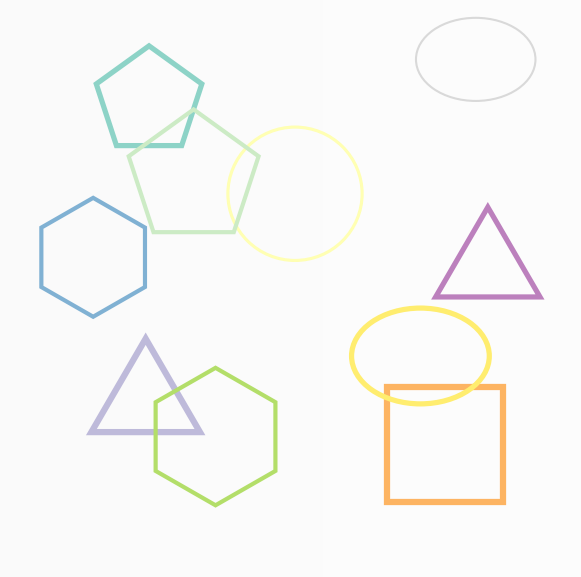[{"shape": "pentagon", "thickness": 2.5, "radius": 0.48, "center": [0.256, 0.824]}, {"shape": "circle", "thickness": 1.5, "radius": 0.58, "center": [0.508, 0.664]}, {"shape": "triangle", "thickness": 3, "radius": 0.54, "center": [0.251, 0.305]}, {"shape": "hexagon", "thickness": 2, "radius": 0.51, "center": [0.16, 0.554]}, {"shape": "square", "thickness": 3, "radius": 0.5, "center": [0.766, 0.229]}, {"shape": "hexagon", "thickness": 2, "radius": 0.59, "center": [0.371, 0.243]}, {"shape": "oval", "thickness": 1, "radius": 0.51, "center": [0.818, 0.896]}, {"shape": "triangle", "thickness": 2.5, "radius": 0.52, "center": [0.839, 0.537]}, {"shape": "pentagon", "thickness": 2, "radius": 0.59, "center": [0.333, 0.692]}, {"shape": "oval", "thickness": 2.5, "radius": 0.59, "center": [0.723, 0.383]}]